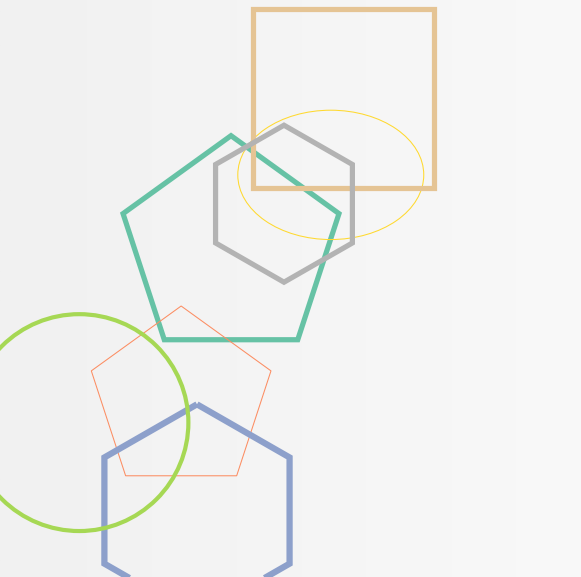[{"shape": "pentagon", "thickness": 2.5, "radius": 0.98, "center": [0.397, 0.569]}, {"shape": "pentagon", "thickness": 0.5, "radius": 0.81, "center": [0.312, 0.307]}, {"shape": "hexagon", "thickness": 3, "radius": 0.92, "center": [0.339, 0.115]}, {"shape": "circle", "thickness": 2, "radius": 0.94, "center": [0.136, 0.267]}, {"shape": "oval", "thickness": 0.5, "radius": 0.8, "center": [0.569, 0.696]}, {"shape": "square", "thickness": 2.5, "radius": 0.78, "center": [0.591, 0.829]}, {"shape": "hexagon", "thickness": 2.5, "radius": 0.68, "center": [0.489, 0.646]}]